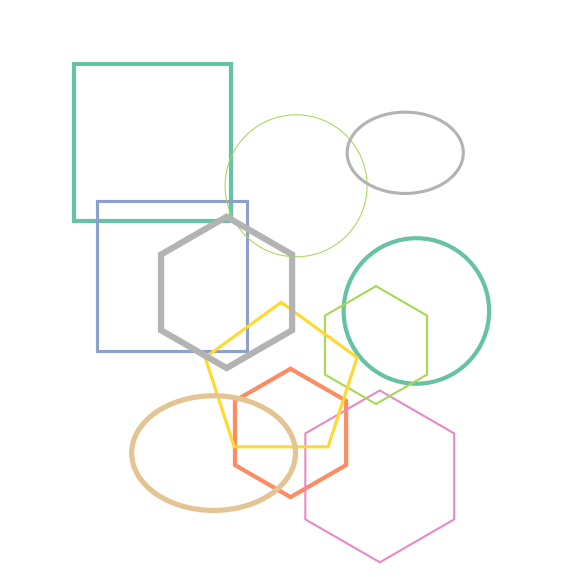[{"shape": "circle", "thickness": 2, "radius": 0.63, "center": [0.721, 0.461]}, {"shape": "square", "thickness": 2, "radius": 0.68, "center": [0.265, 0.753]}, {"shape": "hexagon", "thickness": 2, "radius": 0.56, "center": [0.503, 0.249]}, {"shape": "square", "thickness": 1.5, "radius": 0.65, "center": [0.298, 0.521]}, {"shape": "hexagon", "thickness": 1, "radius": 0.74, "center": [0.658, 0.174]}, {"shape": "circle", "thickness": 0.5, "radius": 0.61, "center": [0.513, 0.677]}, {"shape": "hexagon", "thickness": 1, "radius": 0.51, "center": [0.651, 0.402]}, {"shape": "pentagon", "thickness": 1.5, "radius": 0.69, "center": [0.487, 0.337]}, {"shape": "oval", "thickness": 2.5, "radius": 0.71, "center": [0.37, 0.215]}, {"shape": "hexagon", "thickness": 3, "radius": 0.66, "center": [0.392, 0.493]}, {"shape": "oval", "thickness": 1.5, "radius": 0.5, "center": [0.702, 0.735]}]